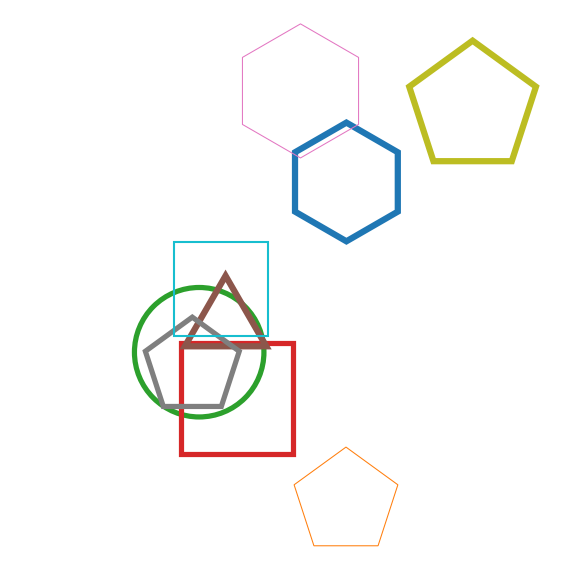[{"shape": "hexagon", "thickness": 3, "radius": 0.51, "center": [0.6, 0.684]}, {"shape": "pentagon", "thickness": 0.5, "radius": 0.47, "center": [0.599, 0.13]}, {"shape": "circle", "thickness": 2.5, "radius": 0.56, "center": [0.345, 0.389]}, {"shape": "square", "thickness": 2.5, "radius": 0.48, "center": [0.41, 0.308]}, {"shape": "triangle", "thickness": 3, "radius": 0.41, "center": [0.391, 0.44]}, {"shape": "hexagon", "thickness": 0.5, "radius": 0.58, "center": [0.52, 0.842]}, {"shape": "pentagon", "thickness": 2.5, "radius": 0.43, "center": [0.333, 0.364]}, {"shape": "pentagon", "thickness": 3, "radius": 0.58, "center": [0.818, 0.813]}, {"shape": "square", "thickness": 1, "radius": 0.41, "center": [0.383, 0.499]}]